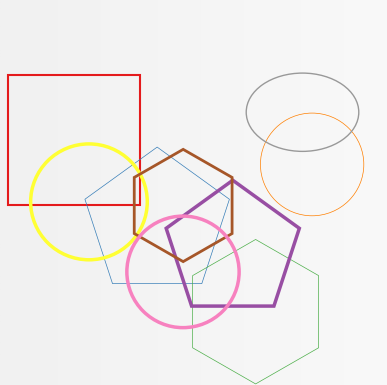[{"shape": "square", "thickness": 1.5, "radius": 0.85, "center": [0.191, 0.636]}, {"shape": "pentagon", "thickness": 0.5, "radius": 0.98, "center": [0.406, 0.422]}, {"shape": "hexagon", "thickness": 0.5, "radius": 0.94, "center": [0.66, 0.19]}, {"shape": "pentagon", "thickness": 2.5, "radius": 0.9, "center": [0.601, 0.351]}, {"shape": "circle", "thickness": 0.5, "radius": 0.67, "center": [0.805, 0.573]}, {"shape": "circle", "thickness": 2.5, "radius": 0.75, "center": [0.23, 0.476]}, {"shape": "hexagon", "thickness": 2, "radius": 0.73, "center": [0.473, 0.466]}, {"shape": "circle", "thickness": 2.5, "radius": 0.72, "center": [0.472, 0.294]}, {"shape": "oval", "thickness": 1, "radius": 0.73, "center": [0.781, 0.708]}]